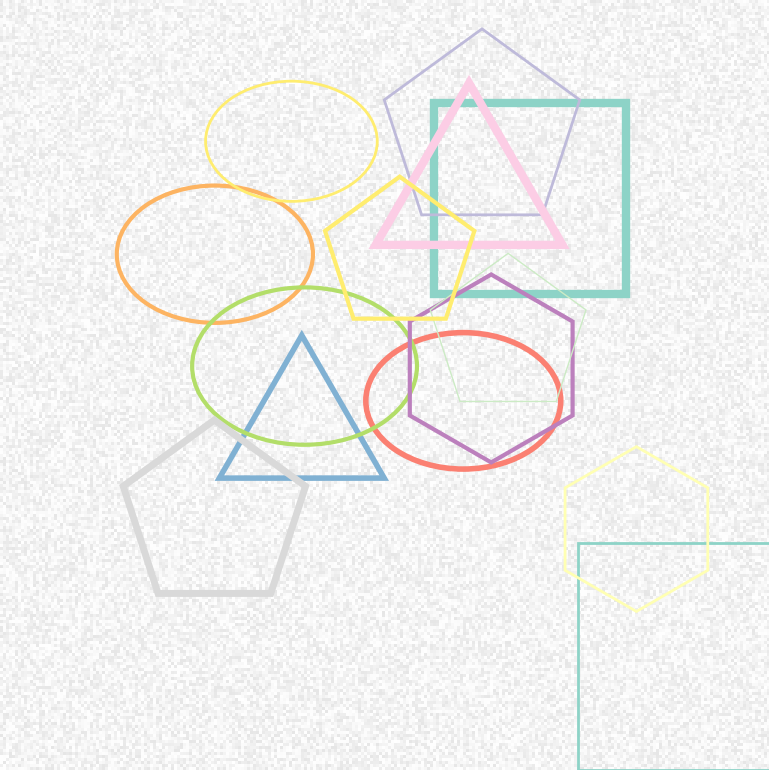[{"shape": "square", "thickness": 3, "radius": 0.62, "center": [0.689, 0.742]}, {"shape": "square", "thickness": 1, "radius": 0.74, "center": [0.898, 0.147]}, {"shape": "hexagon", "thickness": 1, "radius": 0.54, "center": [0.827, 0.313]}, {"shape": "pentagon", "thickness": 1, "radius": 0.67, "center": [0.626, 0.829]}, {"shape": "oval", "thickness": 2, "radius": 0.63, "center": [0.602, 0.479]}, {"shape": "triangle", "thickness": 2, "radius": 0.62, "center": [0.392, 0.441]}, {"shape": "oval", "thickness": 1.5, "radius": 0.64, "center": [0.279, 0.67]}, {"shape": "oval", "thickness": 1.5, "radius": 0.73, "center": [0.396, 0.525]}, {"shape": "triangle", "thickness": 3, "radius": 0.7, "center": [0.609, 0.752]}, {"shape": "pentagon", "thickness": 2.5, "radius": 0.62, "center": [0.278, 0.33]}, {"shape": "hexagon", "thickness": 1.5, "radius": 0.61, "center": [0.638, 0.521]}, {"shape": "pentagon", "thickness": 0.5, "radius": 0.53, "center": [0.66, 0.565]}, {"shape": "oval", "thickness": 1, "radius": 0.56, "center": [0.378, 0.817]}, {"shape": "pentagon", "thickness": 1.5, "radius": 0.51, "center": [0.519, 0.669]}]